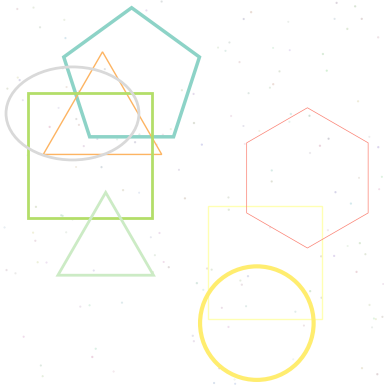[{"shape": "pentagon", "thickness": 2.5, "radius": 0.93, "center": [0.342, 0.795]}, {"shape": "square", "thickness": 1, "radius": 0.74, "center": [0.687, 0.318]}, {"shape": "hexagon", "thickness": 0.5, "radius": 0.91, "center": [0.798, 0.538]}, {"shape": "triangle", "thickness": 1, "radius": 0.89, "center": [0.266, 0.688]}, {"shape": "square", "thickness": 2, "radius": 0.81, "center": [0.233, 0.596]}, {"shape": "oval", "thickness": 2, "radius": 0.86, "center": [0.188, 0.705]}, {"shape": "triangle", "thickness": 2, "radius": 0.72, "center": [0.275, 0.357]}, {"shape": "circle", "thickness": 3, "radius": 0.74, "center": [0.667, 0.161]}]